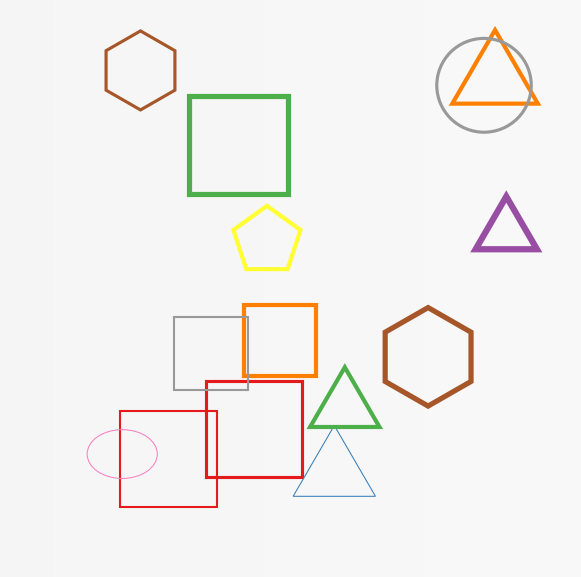[{"shape": "square", "thickness": 1, "radius": 0.42, "center": [0.29, 0.205]}, {"shape": "square", "thickness": 1.5, "radius": 0.41, "center": [0.436, 0.256]}, {"shape": "triangle", "thickness": 0.5, "radius": 0.41, "center": [0.575, 0.181]}, {"shape": "square", "thickness": 2.5, "radius": 0.42, "center": [0.41, 0.748]}, {"shape": "triangle", "thickness": 2, "radius": 0.34, "center": [0.593, 0.294]}, {"shape": "triangle", "thickness": 3, "radius": 0.3, "center": [0.871, 0.598]}, {"shape": "square", "thickness": 2, "radius": 0.31, "center": [0.482, 0.41]}, {"shape": "triangle", "thickness": 2, "radius": 0.42, "center": [0.852, 0.862]}, {"shape": "pentagon", "thickness": 2, "radius": 0.3, "center": [0.459, 0.582]}, {"shape": "hexagon", "thickness": 1.5, "radius": 0.34, "center": [0.242, 0.877]}, {"shape": "hexagon", "thickness": 2.5, "radius": 0.43, "center": [0.737, 0.381]}, {"shape": "oval", "thickness": 0.5, "radius": 0.3, "center": [0.21, 0.213]}, {"shape": "circle", "thickness": 1.5, "radius": 0.41, "center": [0.833, 0.851]}, {"shape": "square", "thickness": 1, "radius": 0.32, "center": [0.364, 0.387]}]